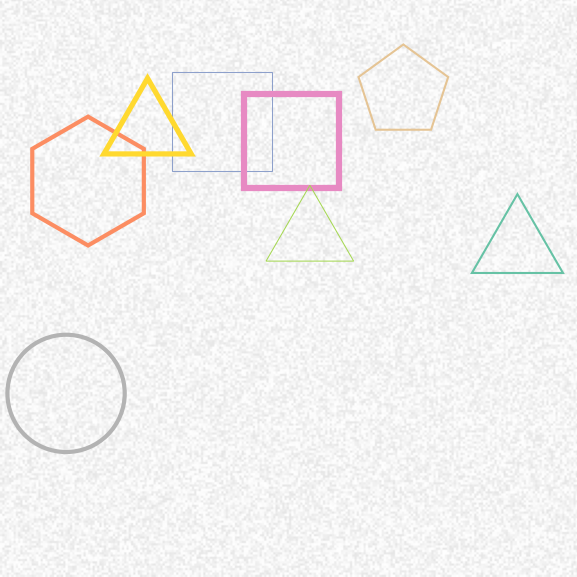[{"shape": "triangle", "thickness": 1, "radius": 0.46, "center": [0.896, 0.572]}, {"shape": "hexagon", "thickness": 2, "radius": 0.56, "center": [0.152, 0.686]}, {"shape": "square", "thickness": 0.5, "radius": 0.43, "center": [0.384, 0.789]}, {"shape": "square", "thickness": 3, "radius": 0.41, "center": [0.505, 0.755]}, {"shape": "triangle", "thickness": 0.5, "radius": 0.44, "center": [0.537, 0.591]}, {"shape": "triangle", "thickness": 2.5, "radius": 0.44, "center": [0.255, 0.776]}, {"shape": "pentagon", "thickness": 1, "radius": 0.41, "center": [0.698, 0.841]}, {"shape": "circle", "thickness": 2, "radius": 0.51, "center": [0.114, 0.318]}]